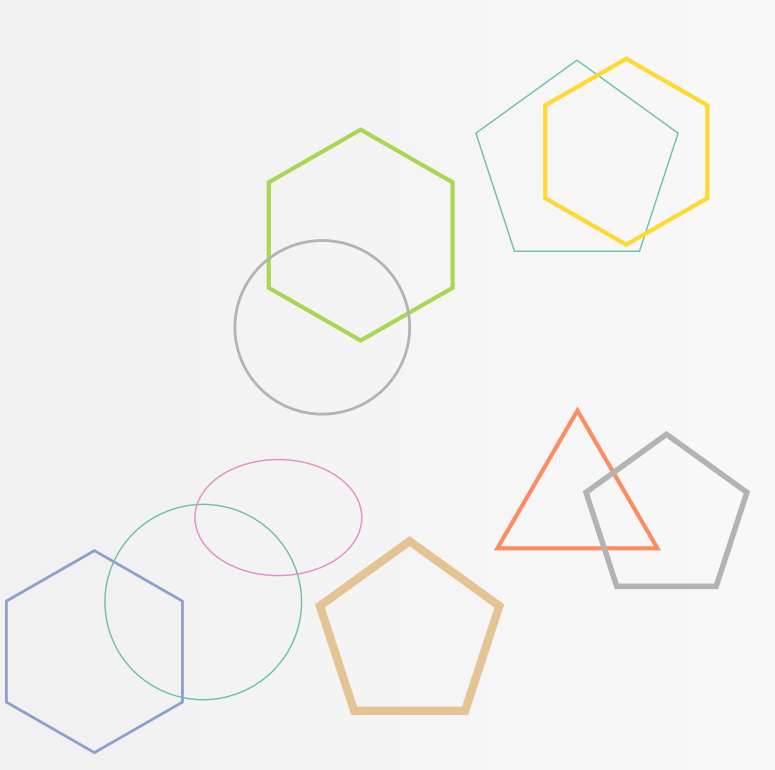[{"shape": "pentagon", "thickness": 0.5, "radius": 0.69, "center": [0.744, 0.785]}, {"shape": "circle", "thickness": 0.5, "radius": 0.63, "center": [0.262, 0.218]}, {"shape": "triangle", "thickness": 1.5, "radius": 0.6, "center": [0.745, 0.348]}, {"shape": "hexagon", "thickness": 1, "radius": 0.66, "center": [0.122, 0.154]}, {"shape": "oval", "thickness": 0.5, "radius": 0.54, "center": [0.359, 0.328]}, {"shape": "hexagon", "thickness": 1.5, "radius": 0.68, "center": [0.465, 0.695]}, {"shape": "hexagon", "thickness": 1.5, "radius": 0.6, "center": [0.808, 0.803]}, {"shape": "pentagon", "thickness": 3, "radius": 0.61, "center": [0.529, 0.175]}, {"shape": "circle", "thickness": 1, "radius": 0.56, "center": [0.416, 0.575]}, {"shape": "pentagon", "thickness": 2, "radius": 0.55, "center": [0.86, 0.327]}]